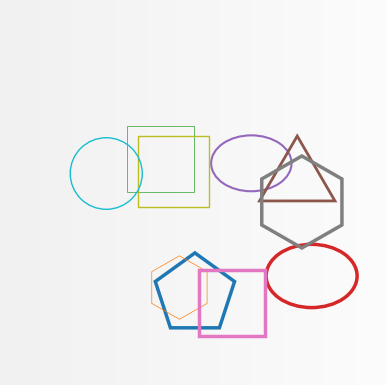[{"shape": "pentagon", "thickness": 2.5, "radius": 0.54, "center": [0.503, 0.236]}, {"shape": "hexagon", "thickness": 0.5, "radius": 0.41, "center": [0.463, 0.253]}, {"shape": "square", "thickness": 0.5, "radius": 0.43, "center": [0.414, 0.587]}, {"shape": "oval", "thickness": 2.5, "radius": 0.59, "center": [0.804, 0.283]}, {"shape": "oval", "thickness": 1.5, "radius": 0.52, "center": [0.649, 0.576]}, {"shape": "triangle", "thickness": 2, "radius": 0.56, "center": [0.767, 0.534]}, {"shape": "square", "thickness": 2.5, "radius": 0.43, "center": [0.599, 0.213]}, {"shape": "hexagon", "thickness": 2.5, "radius": 0.6, "center": [0.779, 0.475]}, {"shape": "square", "thickness": 1, "radius": 0.46, "center": [0.447, 0.554]}, {"shape": "circle", "thickness": 1, "radius": 0.46, "center": [0.274, 0.549]}]